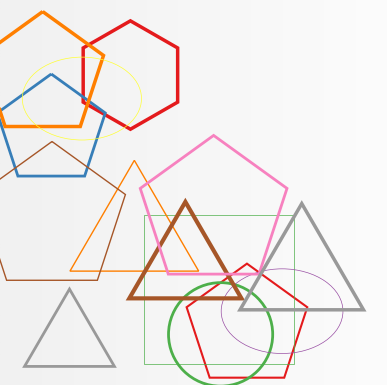[{"shape": "hexagon", "thickness": 2.5, "radius": 0.7, "center": [0.337, 0.805]}, {"shape": "pentagon", "thickness": 1.5, "radius": 0.82, "center": [0.637, 0.151]}, {"shape": "pentagon", "thickness": 2, "radius": 0.73, "center": [0.132, 0.661]}, {"shape": "square", "thickness": 0.5, "radius": 0.97, "center": [0.566, 0.248]}, {"shape": "circle", "thickness": 2, "radius": 0.67, "center": [0.569, 0.131]}, {"shape": "oval", "thickness": 0.5, "radius": 0.79, "center": [0.728, 0.192]}, {"shape": "pentagon", "thickness": 2.5, "radius": 0.83, "center": [0.11, 0.805]}, {"shape": "triangle", "thickness": 1, "radius": 0.96, "center": [0.347, 0.392]}, {"shape": "oval", "thickness": 0.5, "radius": 0.77, "center": [0.211, 0.744]}, {"shape": "pentagon", "thickness": 1, "radius": 1.0, "center": [0.134, 0.433]}, {"shape": "triangle", "thickness": 3, "radius": 0.84, "center": [0.478, 0.309]}, {"shape": "pentagon", "thickness": 2, "radius": 1.0, "center": [0.551, 0.449]}, {"shape": "triangle", "thickness": 2, "radius": 0.67, "center": [0.179, 0.115]}, {"shape": "triangle", "thickness": 2.5, "radius": 0.92, "center": [0.779, 0.287]}]